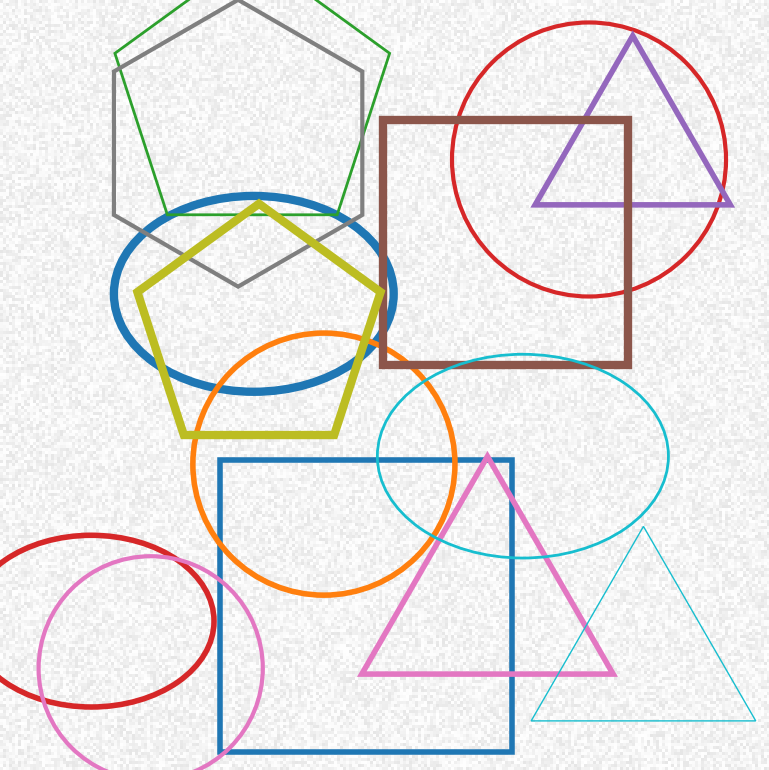[{"shape": "square", "thickness": 2, "radius": 0.95, "center": [0.475, 0.213]}, {"shape": "oval", "thickness": 3, "radius": 0.91, "center": [0.33, 0.618]}, {"shape": "circle", "thickness": 2, "radius": 0.85, "center": [0.421, 0.397]}, {"shape": "pentagon", "thickness": 1, "radius": 0.94, "center": [0.328, 0.873]}, {"shape": "oval", "thickness": 2, "radius": 0.8, "center": [0.119, 0.193]}, {"shape": "circle", "thickness": 1.5, "radius": 0.89, "center": [0.765, 0.793]}, {"shape": "triangle", "thickness": 2, "radius": 0.73, "center": [0.822, 0.807]}, {"shape": "square", "thickness": 3, "radius": 0.8, "center": [0.657, 0.685]}, {"shape": "triangle", "thickness": 2, "radius": 0.94, "center": [0.633, 0.219]}, {"shape": "circle", "thickness": 1.5, "radius": 0.73, "center": [0.196, 0.132]}, {"shape": "hexagon", "thickness": 1.5, "radius": 0.93, "center": [0.309, 0.814]}, {"shape": "pentagon", "thickness": 3, "radius": 0.83, "center": [0.336, 0.569]}, {"shape": "oval", "thickness": 1, "radius": 0.95, "center": [0.679, 0.408]}, {"shape": "triangle", "thickness": 0.5, "radius": 0.84, "center": [0.836, 0.148]}]